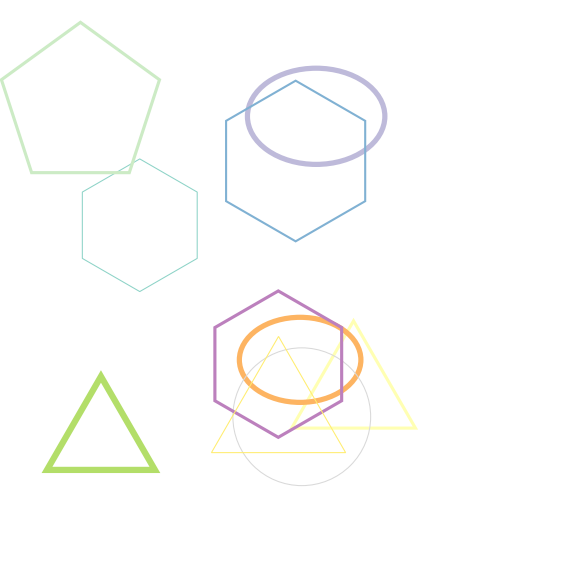[{"shape": "hexagon", "thickness": 0.5, "radius": 0.57, "center": [0.242, 0.609]}, {"shape": "triangle", "thickness": 1.5, "radius": 0.62, "center": [0.612, 0.32]}, {"shape": "oval", "thickness": 2.5, "radius": 0.59, "center": [0.547, 0.798]}, {"shape": "hexagon", "thickness": 1, "radius": 0.7, "center": [0.512, 0.72]}, {"shape": "oval", "thickness": 2.5, "radius": 0.53, "center": [0.52, 0.376]}, {"shape": "triangle", "thickness": 3, "radius": 0.54, "center": [0.175, 0.239]}, {"shape": "circle", "thickness": 0.5, "radius": 0.6, "center": [0.523, 0.278]}, {"shape": "hexagon", "thickness": 1.5, "radius": 0.63, "center": [0.482, 0.369]}, {"shape": "pentagon", "thickness": 1.5, "radius": 0.72, "center": [0.139, 0.817]}, {"shape": "triangle", "thickness": 0.5, "radius": 0.67, "center": [0.482, 0.282]}]